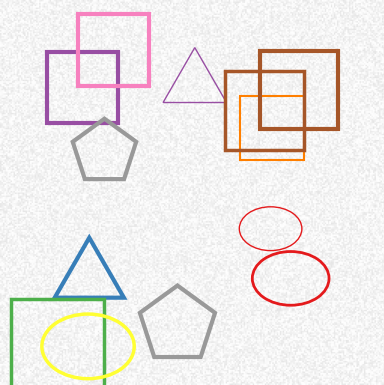[{"shape": "oval", "thickness": 2, "radius": 0.5, "center": [0.755, 0.277]}, {"shape": "oval", "thickness": 1, "radius": 0.41, "center": [0.703, 0.406]}, {"shape": "triangle", "thickness": 3, "radius": 0.52, "center": [0.232, 0.279]}, {"shape": "square", "thickness": 2.5, "radius": 0.6, "center": [0.15, 0.104]}, {"shape": "square", "thickness": 3, "radius": 0.46, "center": [0.213, 0.772]}, {"shape": "triangle", "thickness": 1, "radius": 0.48, "center": [0.506, 0.781]}, {"shape": "square", "thickness": 1.5, "radius": 0.41, "center": [0.706, 0.667]}, {"shape": "oval", "thickness": 2.5, "radius": 0.6, "center": [0.229, 0.1]}, {"shape": "square", "thickness": 2.5, "radius": 0.51, "center": [0.686, 0.713]}, {"shape": "square", "thickness": 3, "radius": 0.51, "center": [0.776, 0.766]}, {"shape": "square", "thickness": 3, "radius": 0.46, "center": [0.294, 0.87]}, {"shape": "pentagon", "thickness": 3, "radius": 0.51, "center": [0.461, 0.156]}, {"shape": "pentagon", "thickness": 3, "radius": 0.43, "center": [0.271, 0.605]}]